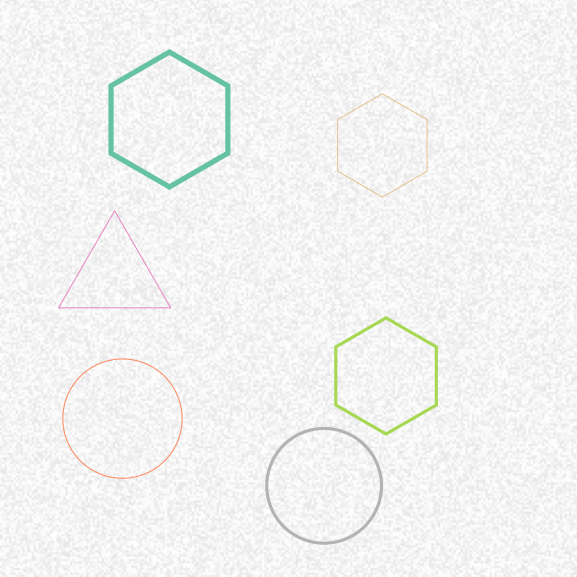[{"shape": "hexagon", "thickness": 2.5, "radius": 0.58, "center": [0.293, 0.792]}, {"shape": "circle", "thickness": 0.5, "radius": 0.52, "center": [0.212, 0.274]}, {"shape": "triangle", "thickness": 0.5, "radius": 0.56, "center": [0.199, 0.522]}, {"shape": "hexagon", "thickness": 1.5, "radius": 0.5, "center": [0.669, 0.348]}, {"shape": "hexagon", "thickness": 0.5, "radius": 0.45, "center": [0.662, 0.747]}, {"shape": "circle", "thickness": 1.5, "radius": 0.5, "center": [0.561, 0.158]}]